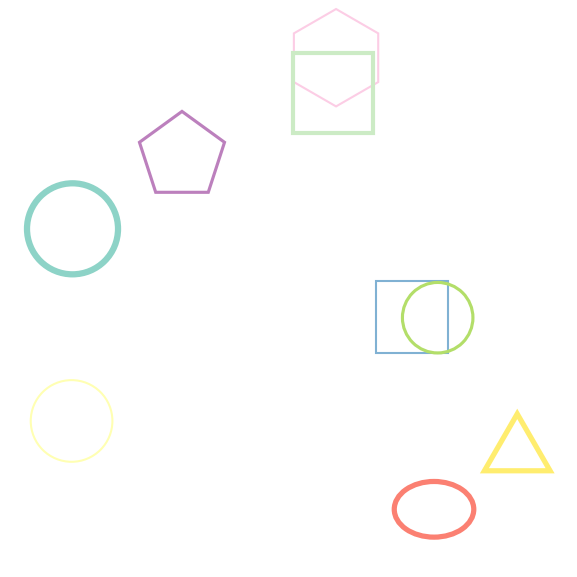[{"shape": "circle", "thickness": 3, "radius": 0.39, "center": [0.126, 0.603]}, {"shape": "circle", "thickness": 1, "radius": 0.35, "center": [0.124, 0.27]}, {"shape": "oval", "thickness": 2.5, "radius": 0.34, "center": [0.752, 0.117]}, {"shape": "square", "thickness": 1, "radius": 0.31, "center": [0.713, 0.45]}, {"shape": "circle", "thickness": 1.5, "radius": 0.31, "center": [0.758, 0.449]}, {"shape": "hexagon", "thickness": 1, "radius": 0.42, "center": [0.582, 0.899]}, {"shape": "pentagon", "thickness": 1.5, "radius": 0.39, "center": [0.315, 0.729]}, {"shape": "square", "thickness": 2, "radius": 0.35, "center": [0.576, 0.837]}, {"shape": "triangle", "thickness": 2.5, "radius": 0.33, "center": [0.896, 0.217]}]